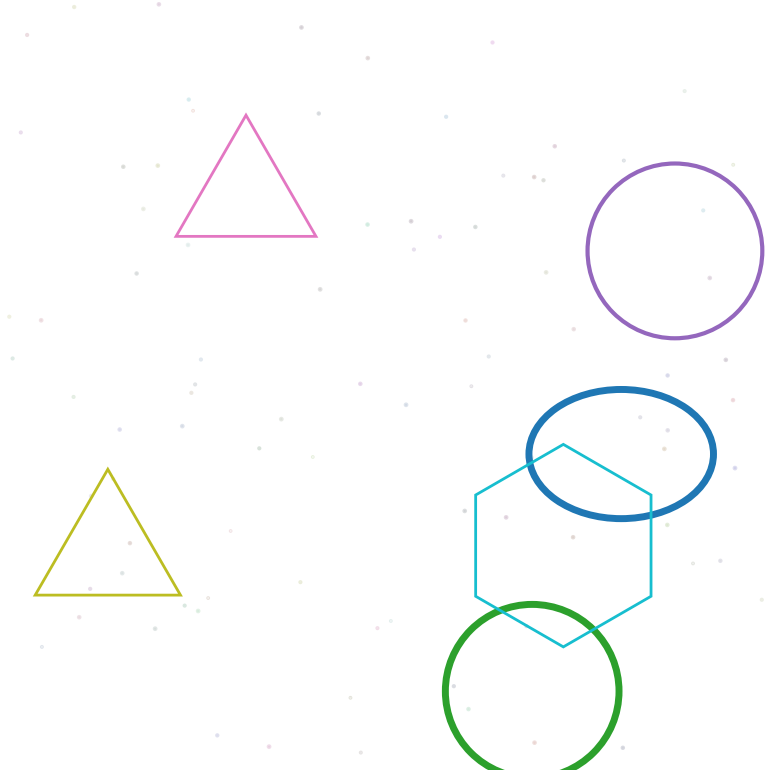[{"shape": "oval", "thickness": 2.5, "radius": 0.6, "center": [0.807, 0.41]}, {"shape": "circle", "thickness": 2.5, "radius": 0.56, "center": [0.691, 0.102]}, {"shape": "circle", "thickness": 1.5, "radius": 0.57, "center": [0.877, 0.674]}, {"shape": "triangle", "thickness": 1, "radius": 0.52, "center": [0.319, 0.745]}, {"shape": "triangle", "thickness": 1, "radius": 0.54, "center": [0.14, 0.282]}, {"shape": "hexagon", "thickness": 1, "radius": 0.66, "center": [0.732, 0.291]}]